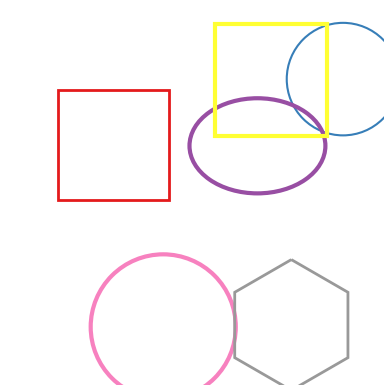[{"shape": "square", "thickness": 2, "radius": 0.72, "center": [0.295, 0.624]}, {"shape": "circle", "thickness": 1.5, "radius": 0.73, "center": [0.891, 0.795]}, {"shape": "oval", "thickness": 3, "radius": 0.88, "center": [0.669, 0.621]}, {"shape": "square", "thickness": 3, "radius": 0.73, "center": [0.703, 0.793]}, {"shape": "circle", "thickness": 3, "radius": 0.94, "center": [0.424, 0.151]}, {"shape": "hexagon", "thickness": 2, "radius": 0.85, "center": [0.757, 0.156]}]